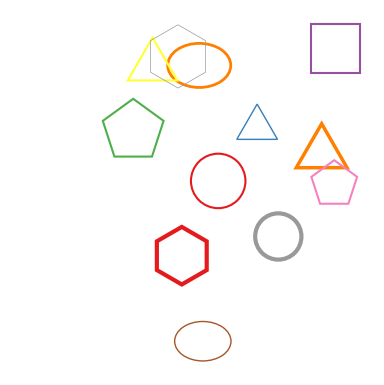[{"shape": "circle", "thickness": 1.5, "radius": 0.35, "center": [0.567, 0.53]}, {"shape": "hexagon", "thickness": 3, "radius": 0.37, "center": [0.472, 0.336]}, {"shape": "triangle", "thickness": 1, "radius": 0.31, "center": [0.668, 0.669]}, {"shape": "pentagon", "thickness": 1.5, "radius": 0.41, "center": [0.346, 0.66]}, {"shape": "square", "thickness": 1.5, "radius": 0.32, "center": [0.871, 0.875]}, {"shape": "triangle", "thickness": 2.5, "radius": 0.38, "center": [0.835, 0.602]}, {"shape": "oval", "thickness": 2, "radius": 0.41, "center": [0.518, 0.83]}, {"shape": "triangle", "thickness": 1.5, "radius": 0.37, "center": [0.396, 0.828]}, {"shape": "oval", "thickness": 1, "radius": 0.37, "center": [0.527, 0.114]}, {"shape": "pentagon", "thickness": 1.5, "radius": 0.31, "center": [0.868, 0.521]}, {"shape": "hexagon", "thickness": 0.5, "radius": 0.41, "center": [0.462, 0.853]}, {"shape": "circle", "thickness": 3, "radius": 0.3, "center": [0.723, 0.386]}]